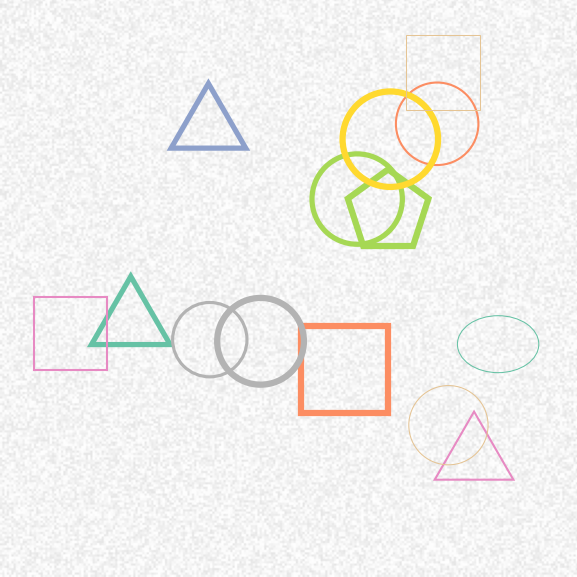[{"shape": "triangle", "thickness": 2.5, "radius": 0.39, "center": [0.226, 0.442]}, {"shape": "oval", "thickness": 0.5, "radius": 0.35, "center": [0.863, 0.403]}, {"shape": "square", "thickness": 3, "radius": 0.38, "center": [0.596, 0.359]}, {"shape": "circle", "thickness": 1, "radius": 0.36, "center": [0.757, 0.785]}, {"shape": "triangle", "thickness": 2.5, "radius": 0.37, "center": [0.361, 0.78]}, {"shape": "triangle", "thickness": 1, "radius": 0.39, "center": [0.821, 0.208]}, {"shape": "square", "thickness": 1, "radius": 0.31, "center": [0.122, 0.422]}, {"shape": "circle", "thickness": 2.5, "radius": 0.39, "center": [0.618, 0.654]}, {"shape": "pentagon", "thickness": 3, "radius": 0.37, "center": [0.672, 0.632]}, {"shape": "circle", "thickness": 3, "radius": 0.41, "center": [0.676, 0.758]}, {"shape": "circle", "thickness": 0.5, "radius": 0.34, "center": [0.777, 0.263]}, {"shape": "square", "thickness": 0.5, "radius": 0.32, "center": [0.767, 0.873]}, {"shape": "circle", "thickness": 1.5, "radius": 0.32, "center": [0.363, 0.411]}, {"shape": "circle", "thickness": 3, "radius": 0.38, "center": [0.451, 0.408]}]